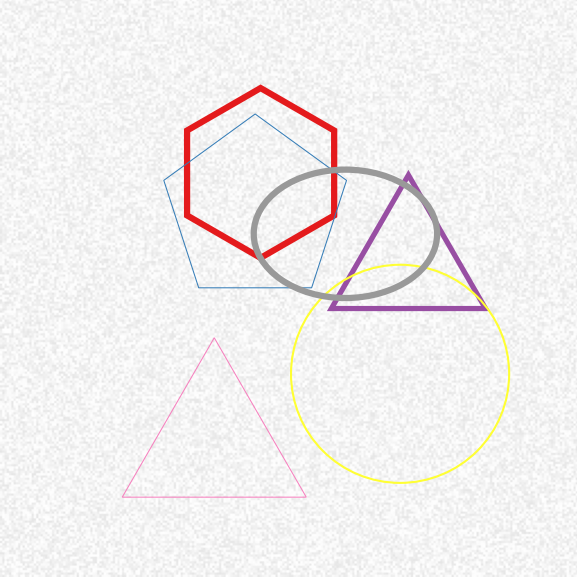[{"shape": "hexagon", "thickness": 3, "radius": 0.74, "center": [0.451, 0.7]}, {"shape": "pentagon", "thickness": 0.5, "radius": 0.83, "center": [0.442, 0.635]}, {"shape": "triangle", "thickness": 2.5, "radius": 0.77, "center": [0.707, 0.542]}, {"shape": "circle", "thickness": 1, "radius": 0.94, "center": [0.693, 0.352]}, {"shape": "triangle", "thickness": 0.5, "radius": 0.92, "center": [0.371, 0.23]}, {"shape": "oval", "thickness": 3, "radius": 0.79, "center": [0.598, 0.594]}]